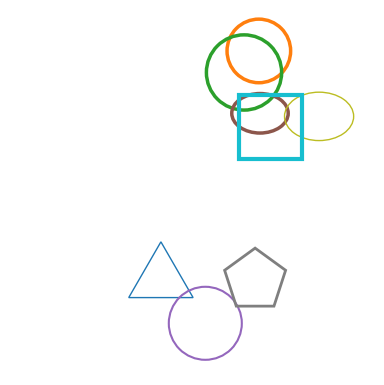[{"shape": "triangle", "thickness": 1, "radius": 0.48, "center": [0.418, 0.275]}, {"shape": "circle", "thickness": 2.5, "radius": 0.41, "center": [0.672, 0.868]}, {"shape": "circle", "thickness": 2.5, "radius": 0.49, "center": [0.634, 0.812]}, {"shape": "circle", "thickness": 1.5, "radius": 0.47, "center": [0.533, 0.16]}, {"shape": "oval", "thickness": 2.5, "radius": 0.37, "center": [0.675, 0.706]}, {"shape": "pentagon", "thickness": 2, "radius": 0.42, "center": [0.663, 0.272]}, {"shape": "oval", "thickness": 1, "radius": 0.45, "center": [0.829, 0.698]}, {"shape": "square", "thickness": 3, "radius": 0.41, "center": [0.703, 0.669]}]